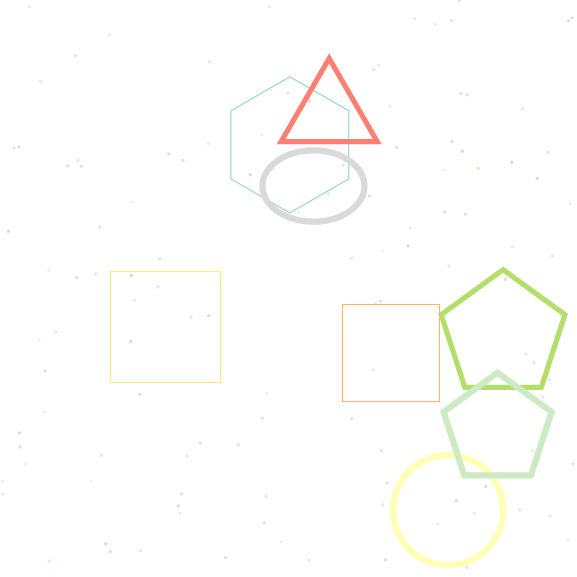[{"shape": "hexagon", "thickness": 0.5, "radius": 0.59, "center": [0.502, 0.748]}, {"shape": "circle", "thickness": 3, "radius": 0.48, "center": [0.776, 0.116]}, {"shape": "triangle", "thickness": 2.5, "radius": 0.48, "center": [0.57, 0.802]}, {"shape": "square", "thickness": 0.5, "radius": 0.42, "center": [0.676, 0.389]}, {"shape": "pentagon", "thickness": 2.5, "radius": 0.56, "center": [0.871, 0.419]}, {"shape": "oval", "thickness": 3, "radius": 0.44, "center": [0.543, 0.677]}, {"shape": "pentagon", "thickness": 3, "radius": 0.49, "center": [0.862, 0.255]}, {"shape": "square", "thickness": 0.5, "radius": 0.48, "center": [0.285, 0.433]}]